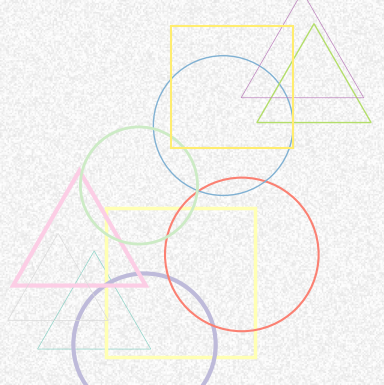[{"shape": "triangle", "thickness": 0.5, "radius": 0.85, "center": [0.245, 0.178]}, {"shape": "square", "thickness": 2.5, "radius": 0.97, "center": [0.469, 0.267]}, {"shape": "circle", "thickness": 3, "radius": 0.92, "center": [0.375, 0.105]}, {"shape": "circle", "thickness": 1.5, "radius": 1.0, "center": [0.628, 0.339]}, {"shape": "circle", "thickness": 1, "radius": 0.91, "center": [0.58, 0.674]}, {"shape": "triangle", "thickness": 1, "radius": 0.86, "center": [0.816, 0.767]}, {"shape": "triangle", "thickness": 3, "radius": 0.99, "center": [0.206, 0.358]}, {"shape": "triangle", "thickness": 0.5, "radius": 0.75, "center": [0.151, 0.243]}, {"shape": "triangle", "thickness": 0.5, "radius": 0.92, "center": [0.786, 0.838]}, {"shape": "circle", "thickness": 2, "radius": 0.76, "center": [0.361, 0.518]}, {"shape": "square", "thickness": 1.5, "radius": 0.79, "center": [0.603, 0.774]}]